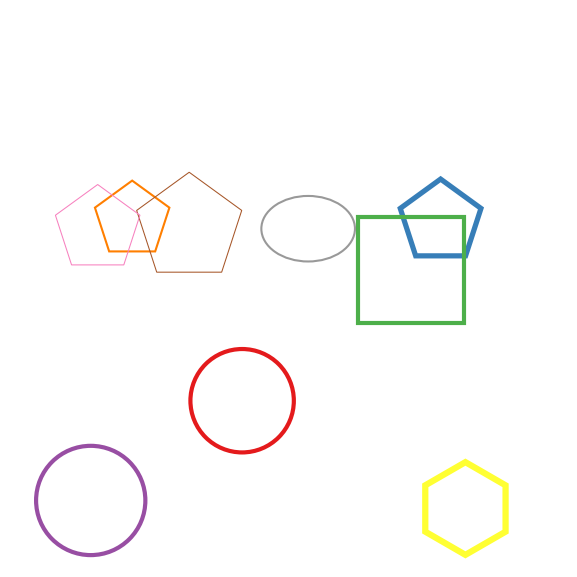[{"shape": "circle", "thickness": 2, "radius": 0.45, "center": [0.419, 0.305]}, {"shape": "pentagon", "thickness": 2.5, "radius": 0.37, "center": [0.763, 0.616]}, {"shape": "square", "thickness": 2, "radius": 0.46, "center": [0.711, 0.532]}, {"shape": "circle", "thickness": 2, "radius": 0.47, "center": [0.157, 0.133]}, {"shape": "pentagon", "thickness": 1, "radius": 0.34, "center": [0.229, 0.619]}, {"shape": "hexagon", "thickness": 3, "radius": 0.4, "center": [0.806, 0.119]}, {"shape": "pentagon", "thickness": 0.5, "radius": 0.48, "center": [0.328, 0.605]}, {"shape": "pentagon", "thickness": 0.5, "radius": 0.38, "center": [0.169, 0.603]}, {"shape": "oval", "thickness": 1, "radius": 0.41, "center": [0.534, 0.603]}]